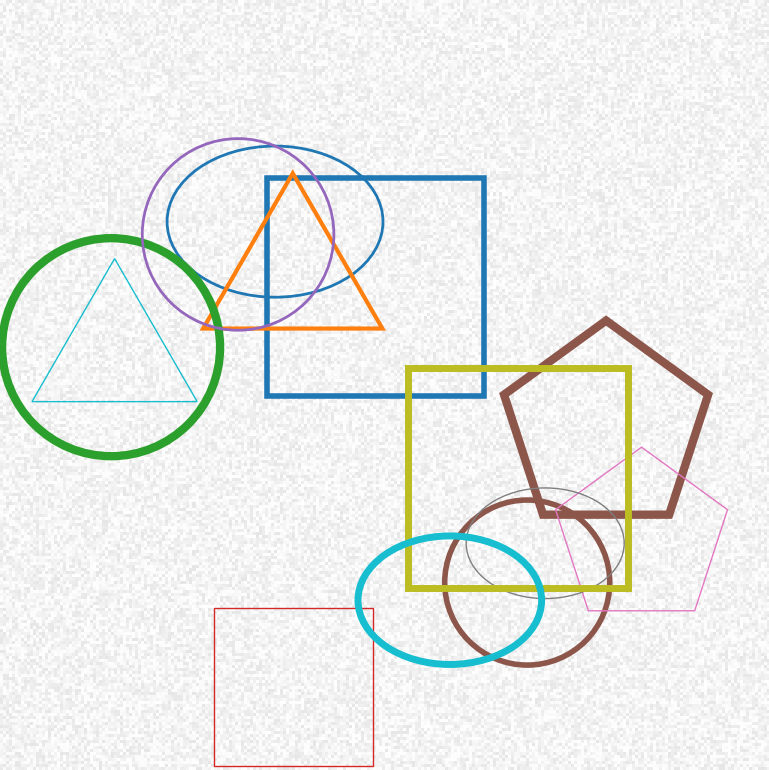[{"shape": "oval", "thickness": 1, "radius": 0.7, "center": [0.357, 0.712]}, {"shape": "square", "thickness": 2, "radius": 0.71, "center": [0.487, 0.627]}, {"shape": "triangle", "thickness": 1.5, "radius": 0.67, "center": [0.38, 0.641]}, {"shape": "circle", "thickness": 3, "radius": 0.71, "center": [0.144, 0.549]}, {"shape": "square", "thickness": 0.5, "radius": 0.51, "center": [0.381, 0.108]}, {"shape": "circle", "thickness": 1, "radius": 0.62, "center": [0.309, 0.696]}, {"shape": "circle", "thickness": 2, "radius": 0.54, "center": [0.685, 0.243]}, {"shape": "pentagon", "thickness": 3, "radius": 0.7, "center": [0.787, 0.444]}, {"shape": "pentagon", "thickness": 0.5, "radius": 0.59, "center": [0.833, 0.302]}, {"shape": "oval", "thickness": 0.5, "radius": 0.51, "center": [0.708, 0.294]}, {"shape": "square", "thickness": 2.5, "radius": 0.71, "center": [0.672, 0.38]}, {"shape": "triangle", "thickness": 0.5, "radius": 0.62, "center": [0.149, 0.54]}, {"shape": "oval", "thickness": 2.5, "radius": 0.6, "center": [0.584, 0.221]}]